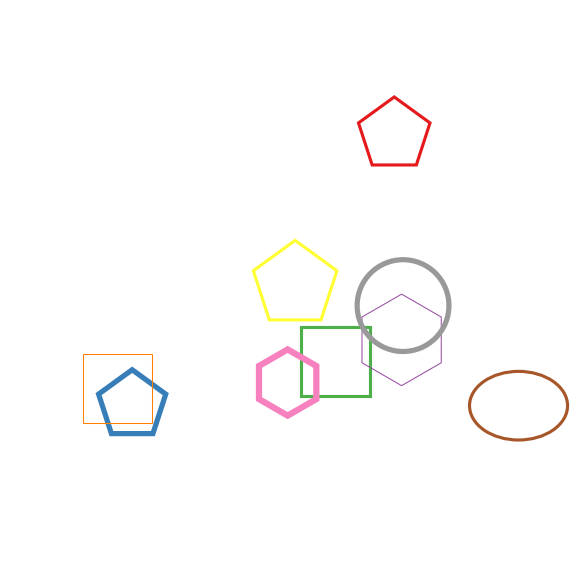[{"shape": "pentagon", "thickness": 1.5, "radius": 0.33, "center": [0.683, 0.766]}, {"shape": "pentagon", "thickness": 2.5, "radius": 0.31, "center": [0.229, 0.298]}, {"shape": "square", "thickness": 1.5, "radius": 0.3, "center": [0.581, 0.373]}, {"shape": "hexagon", "thickness": 0.5, "radius": 0.4, "center": [0.695, 0.411]}, {"shape": "square", "thickness": 0.5, "radius": 0.3, "center": [0.203, 0.326]}, {"shape": "pentagon", "thickness": 1.5, "radius": 0.38, "center": [0.511, 0.507]}, {"shape": "oval", "thickness": 1.5, "radius": 0.42, "center": [0.898, 0.297]}, {"shape": "hexagon", "thickness": 3, "radius": 0.29, "center": [0.498, 0.337]}, {"shape": "circle", "thickness": 2.5, "radius": 0.4, "center": [0.698, 0.47]}]